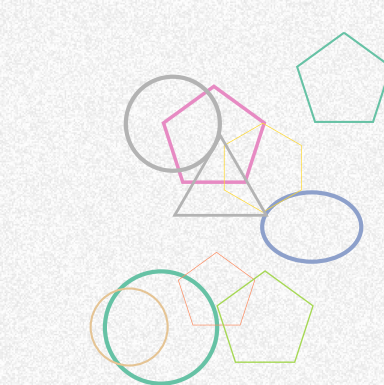[{"shape": "pentagon", "thickness": 1.5, "radius": 0.64, "center": [0.894, 0.787]}, {"shape": "circle", "thickness": 3, "radius": 0.73, "center": [0.418, 0.149]}, {"shape": "pentagon", "thickness": 0.5, "radius": 0.52, "center": [0.562, 0.24]}, {"shape": "oval", "thickness": 3, "radius": 0.64, "center": [0.81, 0.41]}, {"shape": "pentagon", "thickness": 2.5, "radius": 0.69, "center": [0.556, 0.638]}, {"shape": "pentagon", "thickness": 1, "radius": 0.65, "center": [0.688, 0.165]}, {"shape": "hexagon", "thickness": 0.5, "radius": 0.58, "center": [0.683, 0.564]}, {"shape": "circle", "thickness": 1.5, "radius": 0.5, "center": [0.335, 0.151]}, {"shape": "circle", "thickness": 3, "radius": 0.61, "center": [0.449, 0.679]}, {"shape": "triangle", "thickness": 2, "radius": 0.69, "center": [0.573, 0.51]}]